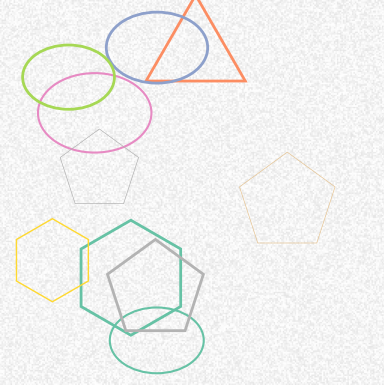[{"shape": "hexagon", "thickness": 2, "radius": 0.75, "center": [0.34, 0.279]}, {"shape": "oval", "thickness": 1.5, "radius": 0.61, "center": [0.407, 0.116]}, {"shape": "triangle", "thickness": 2, "radius": 0.74, "center": [0.508, 0.864]}, {"shape": "oval", "thickness": 2, "radius": 0.66, "center": [0.408, 0.876]}, {"shape": "oval", "thickness": 1.5, "radius": 0.74, "center": [0.246, 0.707]}, {"shape": "oval", "thickness": 2, "radius": 0.6, "center": [0.178, 0.8]}, {"shape": "hexagon", "thickness": 1, "radius": 0.54, "center": [0.136, 0.324]}, {"shape": "pentagon", "thickness": 0.5, "radius": 0.65, "center": [0.746, 0.474]}, {"shape": "pentagon", "thickness": 2, "radius": 0.65, "center": [0.404, 0.247]}, {"shape": "pentagon", "thickness": 0.5, "radius": 0.54, "center": [0.258, 0.558]}]